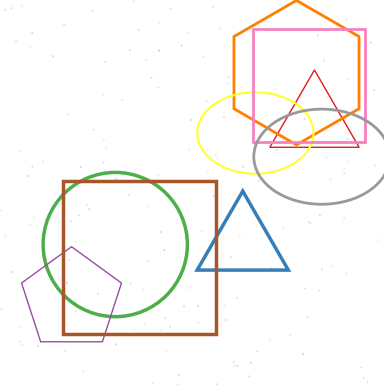[{"shape": "triangle", "thickness": 1, "radius": 0.67, "center": [0.817, 0.684]}, {"shape": "triangle", "thickness": 2.5, "radius": 0.68, "center": [0.631, 0.367]}, {"shape": "circle", "thickness": 2.5, "radius": 0.94, "center": [0.299, 0.365]}, {"shape": "pentagon", "thickness": 1, "radius": 0.68, "center": [0.186, 0.223]}, {"shape": "hexagon", "thickness": 2, "radius": 0.94, "center": [0.77, 0.811]}, {"shape": "oval", "thickness": 1.5, "radius": 0.76, "center": [0.663, 0.655]}, {"shape": "square", "thickness": 2.5, "radius": 0.99, "center": [0.362, 0.331]}, {"shape": "square", "thickness": 2, "radius": 0.73, "center": [0.802, 0.778]}, {"shape": "oval", "thickness": 2, "radius": 0.88, "center": [0.836, 0.593]}]